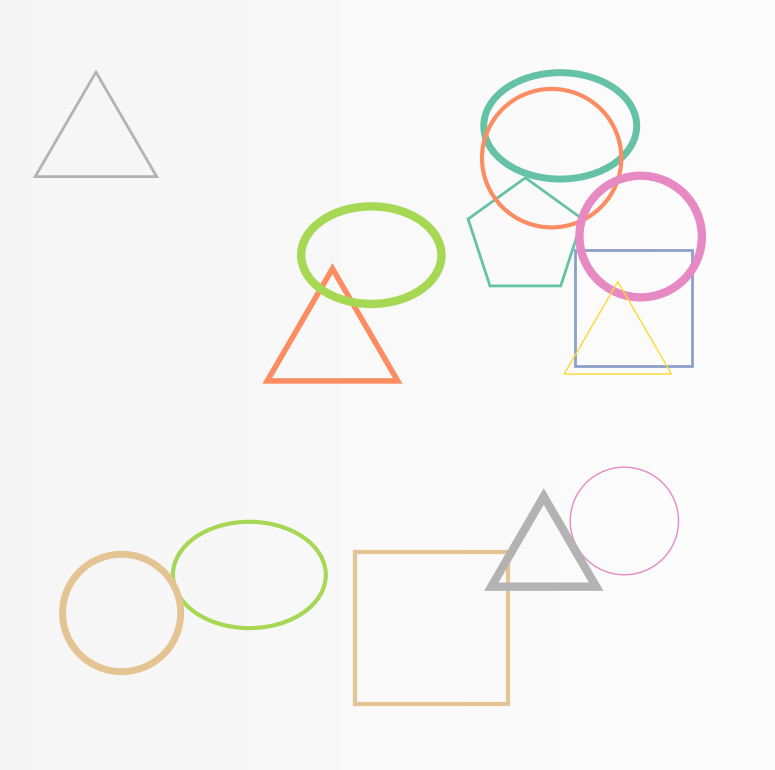[{"shape": "oval", "thickness": 2.5, "radius": 0.49, "center": [0.723, 0.837]}, {"shape": "pentagon", "thickness": 1, "radius": 0.39, "center": [0.678, 0.691]}, {"shape": "triangle", "thickness": 2, "radius": 0.49, "center": [0.429, 0.554]}, {"shape": "circle", "thickness": 1.5, "radius": 0.45, "center": [0.712, 0.795]}, {"shape": "square", "thickness": 1, "radius": 0.38, "center": [0.817, 0.6]}, {"shape": "circle", "thickness": 0.5, "radius": 0.35, "center": [0.806, 0.323]}, {"shape": "circle", "thickness": 3, "radius": 0.39, "center": [0.827, 0.693]}, {"shape": "oval", "thickness": 1.5, "radius": 0.49, "center": [0.322, 0.253]}, {"shape": "oval", "thickness": 3, "radius": 0.45, "center": [0.479, 0.669]}, {"shape": "triangle", "thickness": 0.5, "radius": 0.4, "center": [0.797, 0.554]}, {"shape": "square", "thickness": 1.5, "radius": 0.49, "center": [0.556, 0.184]}, {"shape": "circle", "thickness": 2.5, "radius": 0.38, "center": [0.157, 0.204]}, {"shape": "triangle", "thickness": 1, "radius": 0.45, "center": [0.124, 0.816]}, {"shape": "triangle", "thickness": 3, "radius": 0.39, "center": [0.702, 0.277]}]